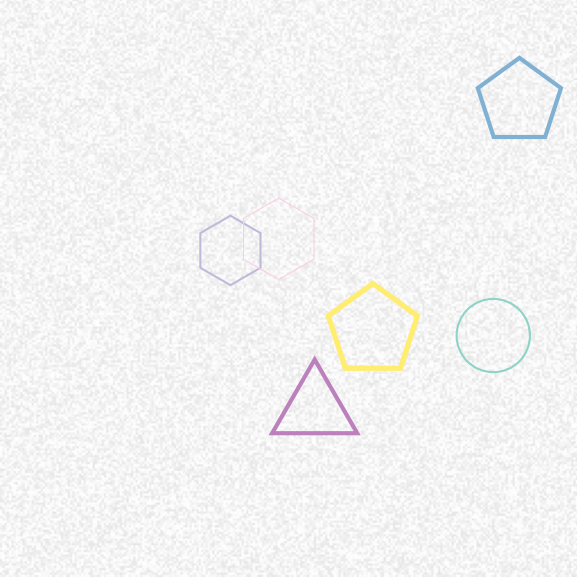[{"shape": "circle", "thickness": 1, "radius": 0.32, "center": [0.854, 0.418]}, {"shape": "hexagon", "thickness": 1, "radius": 0.3, "center": [0.399, 0.565]}, {"shape": "pentagon", "thickness": 2, "radius": 0.38, "center": [0.899, 0.823]}, {"shape": "hexagon", "thickness": 0.5, "radius": 0.35, "center": [0.483, 0.586]}, {"shape": "triangle", "thickness": 2, "radius": 0.43, "center": [0.545, 0.291]}, {"shape": "pentagon", "thickness": 2.5, "radius": 0.41, "center": [0.646, 0.427]}]